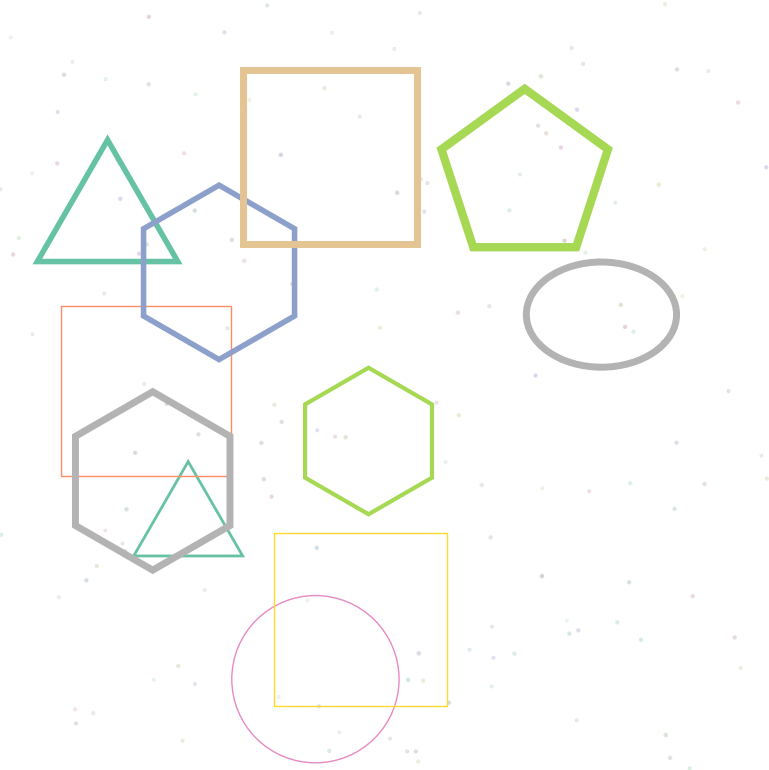[{"shape": "triangle", "thickness": 2, "radius": 0.53, "center": [0.14, 0.713]}, {"shape": "triangle", "thickness": 1, "radius": 0.41, "center": [0.244, 0.319]}, {"shape": "square", "thickness": 0.5, "radius": 0.55, "center": [0.189, 0.492]}, {"shape": "hexagon", "thickness": 2, "radius": 0.57, "center": [0.284, 0.646]}, {"shape": "circle", "thickness": 0.5, "radius": 0.54, "center": [0.41, 0.118]}, {"shape": "hexagon", "thickness": 1.5, "radius": 0.48, "center": [0.479, 0.427]}, {"shape": "pentagon", "thickness": 3, "radius": 0.57, "center": [0.681, 0.771]}, {"shape": "square", "thickness": 0.5, "radius": 0.56, "center": [0.469, 0.196]}, {"shape": "square", "thickness": 2.5, "radius": 0.57, "center": [0.429, 0.796]}, {"shape": "oval", "thickness": 2.5, "radius": 0.49, "center": [0.781, 0.591]}, {"shape": "hexagon", "thickness": 2.5, "radius": 0.58, "center": [0.198, 0.375]}]